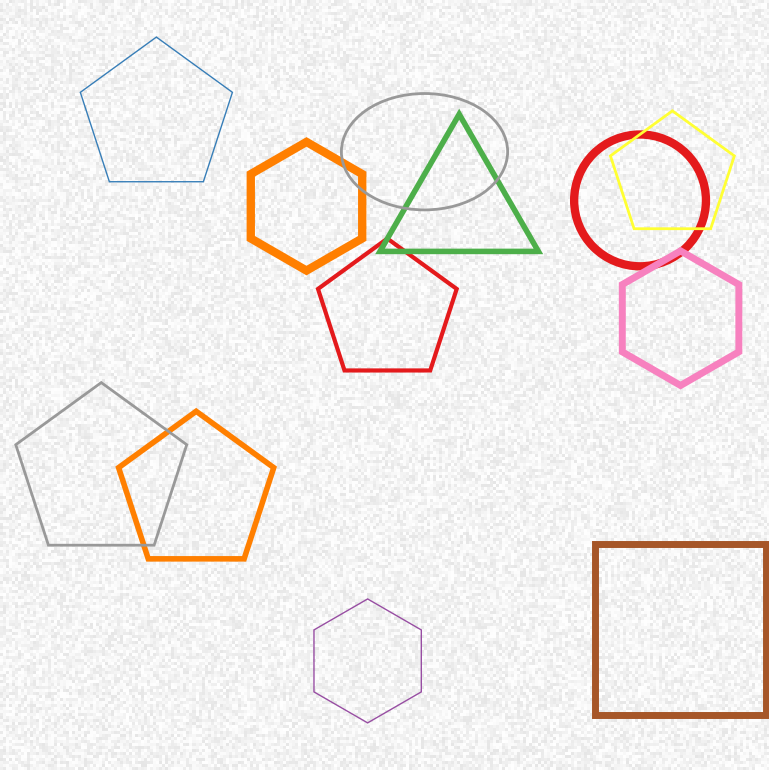[{"shape": "circle", "thickness": 3, "radius": 0.43, "center": [0.831, 0.74]}, {"shape": "pentagon", "thickness": 1.5, "radius": 0.47, "center": [0.503, 0.595]}, {"shape": "pentagon", "thickness": 0.5, "radius": 0.52, "center": [0.203, 0.848]}, {"shape": "triangle", "thickness": 2, "radius": 0.59, "center": [0.596, 0.733]}, {"shape": "hexagon", "thickness": 0.5, "radius": 0.4, "center": [0.477, 0.142]}, {"shape": "pentagon", "thickness": 2, "radius": 0.53, "center": [0.255, 0.36]}, {"shape": "hexagon", "thickness": 3, "radius": 0.42, "center": [0.398, 0.732]}, {"shape": "pentagon", "thickness": 1, "radius": 0.42, "center": [0.873, 0.771]}, {"shape": "square", "thickness": 2.5, "radius": 0.56, "center": [0.884, 0.182]}, {"shape": "hexagon", "thickness": 2.5, "radius": 0.44, "center": [0.884, 0.587]}, {"shape": "pentagon", "thickness": 1, "radius": 0.58, "center": [0.132, 0.386]}, {"shape": "oval", "thickness": 1, "radius": 0.54, "center": [0.551, 0.803]}]